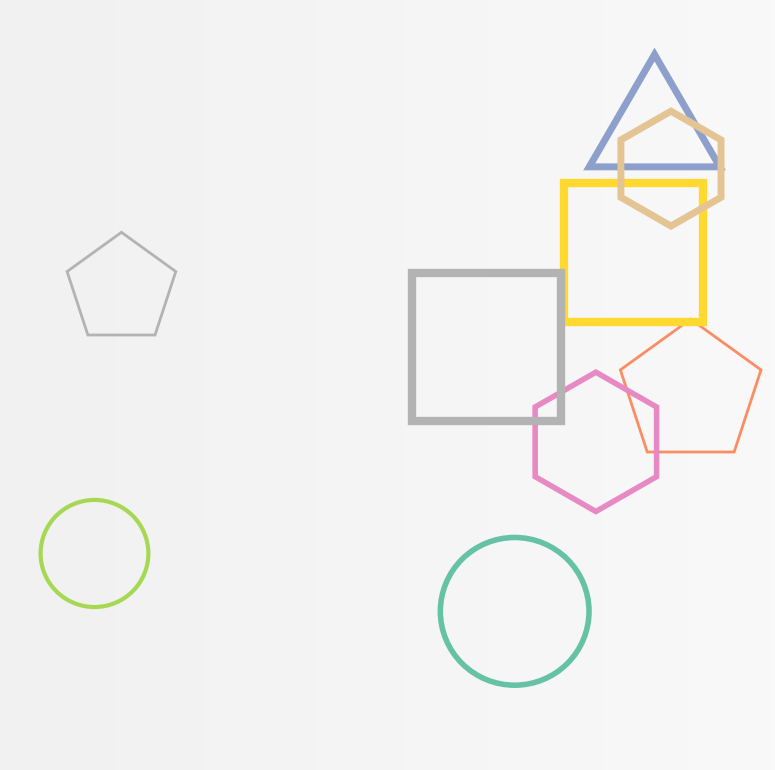[{"shape": "circle", "thickness": 2, "radius": 0.48, "center": [0.664, 0.206]}, {"shape": "pentagon", "thickness": 1, "radius": 0.48, "center": [0.891, 0.49]}, {"shape": "triangle", "thickness": 2.5, "radius": 0.49, "center": [0.845, 0.832]}, {"shape": "hexagon", "thickness": 2, "radius": 0.45, "center": [0.769, 0.426]}, {"shape": "circle", "thickness": 1.5, "radius": 0.35, "center": [0.122, 0.281]}, {"shape": "square", "thickness": 3, "radius": 0.45, "center": [0.818, 0.672]}, {"shape": "hexagon", "thickness": 2.5, "radius": 0.37, "center": [0.866, 0.781]}, {"shape": "square", "thickness": 3, "radius": 0.48, "center": [0.628, 0.55]}, {"shape": "pentagon", "thickness": 1, "radius": 0.37, "center": [0.157, 0.625]}]